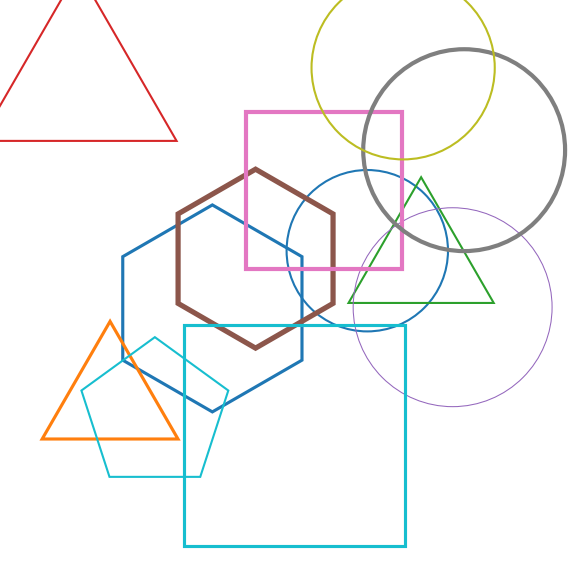[{"shape": "circle", "thickness": 1, "radius": 0.7, "center": [0.636, 0.565]}, {"shape": "hexagon", "thickness": 1.5, "radius": 0.9, "center": [0.368, 0.465]}, {"shape": "triangle", "thickness": 1.5, "radius": 0.68, "center": [0.191, 0.307]}, {"shape": "triangle", "thickness": 1, "radius": 0.73, "center": [0.729, 0.547]}, {"shape": "triangle", "thickness": 1, "radius": 0.98, "center": [0.135, 0.854]}, {"shape": "circle", "thickness": 0.5, "radius": 0.86, "center": [0.784, 0.467]}, {"shape": "hexagon", "thickness": 2.5, "radius": 0.77, "center": [0.443, 0.551]}, {"shape": "square", "thickness": 2, "radius": 0.68, "center": [0.561, 0.669]}, {"shape": "circle", "thickness": 2, "radius": 0.87, "center": [0.804, 0.739]}, {"shape": "circle", "thickness": 1, "radius": 0.79, "center": [0.698, 0.882]}, {"shape": "pentagon", "thickness": 1, "radius": 0.67, "center": [0.268, 0.282]}, {"shape": "square", "thickness": 1.5, "radius": 0.96, "center": [0.509, 0.244]}]